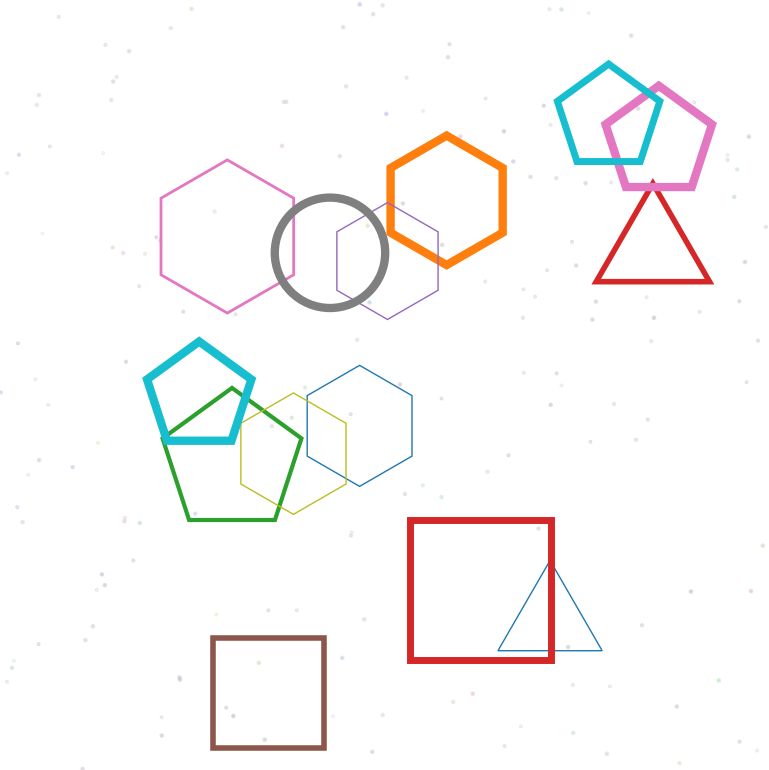[{"shape": "hexagon", "thickness": 0.5, "radius": 0.39, "center": [0.467, 0.447]}, {"shape": "triangle", "thickness": 0.5, "radius": 0.39, "center": [0.714, 0.194]}, {"shape": "hexagon", "thickness": 3, "radius": 0.42, "center": [0.58, 0.74]}, {"shape": "pentagon", "thickness": 1.5, "radius": 0.47, "center": [0.301, 0.401]}, {"shape": "triangle", "thickness": 2, "radius": 0.42, "center": [0.848, 0.677]}, {"shape": "square", "thickness": 2.5, "radius": 0.46, "center": [0.624, 0.234]}, {"shape": "hexagon", "thickness": 0.5, "radius": 0.38, "center": [0.503, 0.661]}, {"shape": "square", "thickness": 2, "radius": 0.36, "center": [0.348, 0.1]}, {"shape": "hexagon", "thickness": 1, "radius": 0.5, "center": [0.295, 0.693]}, {"shape": "pentagon", "thickness": 3, "radius": 0.36, "center": [0.856, 0.816]}, {"shape": "circle", "thickness": 3, "radius": 0.36, "center": [0.429, 0.672]}, {"shape": "hexagon", "thickness": 0.5, "radius": 0.39, "center": [0.381, 0.411]}, {"shape": "pentagon", "thickness": 2.5, "radius": 0.35, "center": [0.79, 0.847]}, {"shape": "pentagon", "thickness": 3, "radius": 0.36, "center": [0.259, 0.485]}]